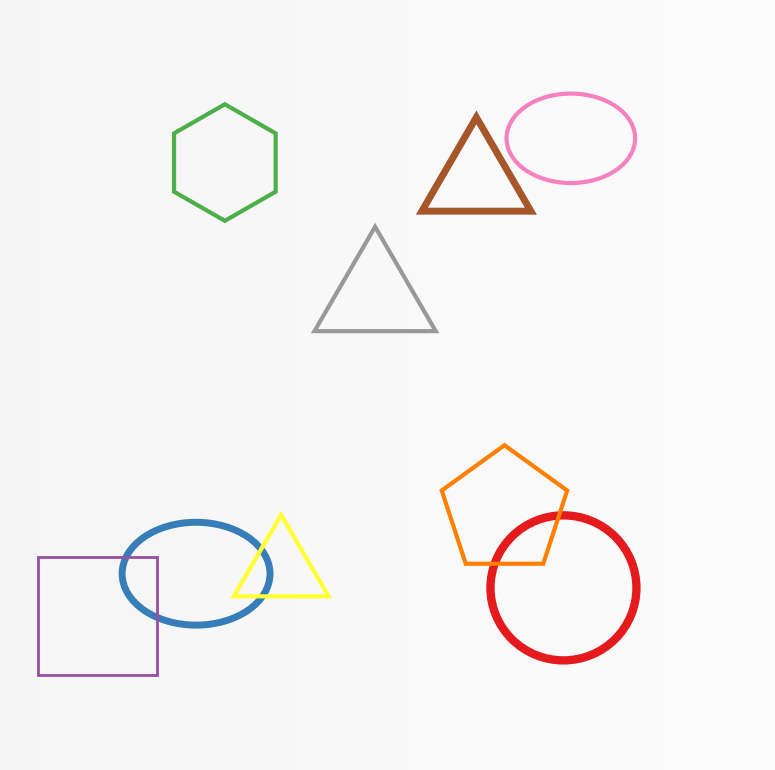[{"shape": "circle", "thickness": 3, "radius": 0.47, "center": [0.727, 0.237]}, {"shape": "oval", "thickness": 2.5, "radius": 0.48, "center": [0.253, 0.255]}, {"shape": "hexagon", "thickness": 1.5, "radius": 0.38, "center": [0.29, 0.789]}, {"shape": "square", "thickness": 1, "radius": 0.38, "center": [0.126, 0.2]}, {"shape": "pentagon", "thickness": 1.5, "radius": 0.43, "center": [0.651, 0.337]}, {"shape": "triangle", "thickness": 1.5, "radius": 0.35, "center": [0.363, 0.261]}, {"shape": "triangle", "thickness": 2.5, "radius": 0.41, "center": [0.615, 0.766]}, {"shape": "oval", "thickness": 1.5, "radius": 0.41, "center": [0.737, 0.82]}, {"shape": "triangle", "thickness": 1.5, "radius": 0.45, "center": [0.484, 0.615]}]